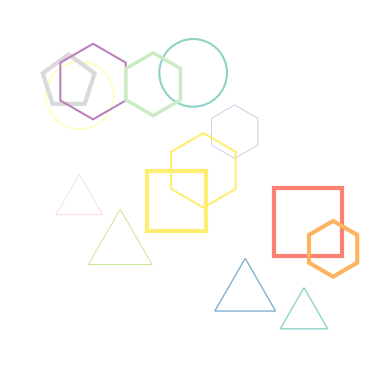[{"shape": "triangle", "thickness": 1, "radius": 0.36, "center": [0.79, 0.181]}, {"shape": "circle", "thickness": 1.5, "radius": 0.44, "center": [0.502, 0.811]}, {"shape": "circle", "thickness": 1, "radius": 0.44, "center": [0.207, 0.752]}, {"shape": "hexagon", "thickness": 0.5, "radius": 0.35, "center": [0.61, 0.658]}, {"shape": "square", "thickness": 3, "radius": 0.44, "center": [0.801, 0.424]}, {"shape": "triangle", "thickness": 1, "radius": 0.46, "center": [0.637, 0.238]}, {"shape": "hexagon", "thickness": 3, "radius": 0.36, "center": [0.865, 0.354]}, {"shape": "triangle", "thickness": 0.5, "radius": 0.48, "center": [0.312, 0.36]}, {"shape": "triangle", "thickness": 0.5, "radius": 0.35, "center": [0.206, 0.477]}, {"shape": "pentagon", "thickness": 3, "radius": 0.35, "center": [0.178, 0.788]}, {"shape": "hexagon", "thickness": 1.5, "radius": 0.49, "center": [0.242, 0.788]}, {"shape": "hexagon", "thickness": 2.5, "radius": 0.41, "center": [0.398, 0.781]}, {"shape": "hexagon", "thickness": 1.5, "radius": 0.48, "center": [0.528, 0.557]}, {"shape": "square", "thickness": 3, "radius": 0.39, "center": [0.458, 0.478]}]